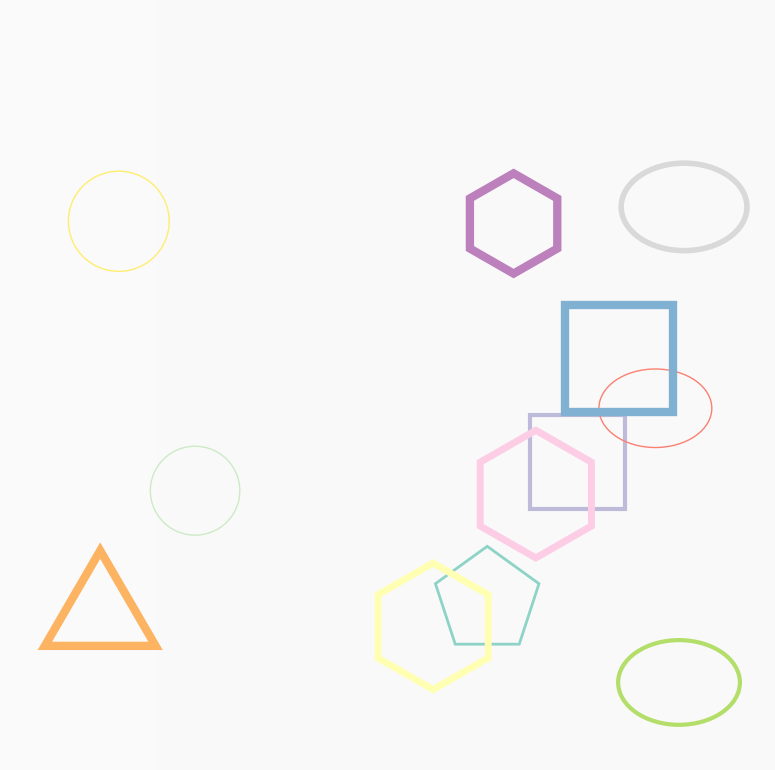[{"shape": "pentagon", "thickness": 1, "radius": 0.35, "center": [0.629, 0.22]}, {"shape": "hexagon", "thickness": 2.5, "radius": 0.41, "center": [0.559, 0.187]}, {"shape": "square", "thickness": 1.5, "radius": 0.31, "center": [0.745, 0.4]}, {"shape": "oval", "thickness": 0.5, "radius": 0.36, "center": [0.846, 0.47]}, {"shape": "square", "thickness": 3, "radius": 0.35, "center": [0.798, 0.534]}, {"shape": "triangle", "thickness": 3, "radius": 0.41, "center": [0.129, 0.202]}, {"shape": "oval", "thickness": 1.5, "radius": 0.39, "center": [0.876, 0.114]}, {"shape": "hexagon", "thickness": 2.5, "radius": 0.41, "center": [0.691, 0.358]}, {"shape": "oval", "thickness": 2, "radius": 0.41, "center": [0.883, 0.731]}, {"shape": "hexagon", "thickness": 3, "radius": 0.33, "center": [0.663, 0.71]}, {"shape": "circle", "thickness": 0.5, "radius": 0.29, "center": [0.252, 0.363]}, {"shape": "circle", "thickness": 0.5, "radius": 0.33, "center": [0.153, 0.713]}]